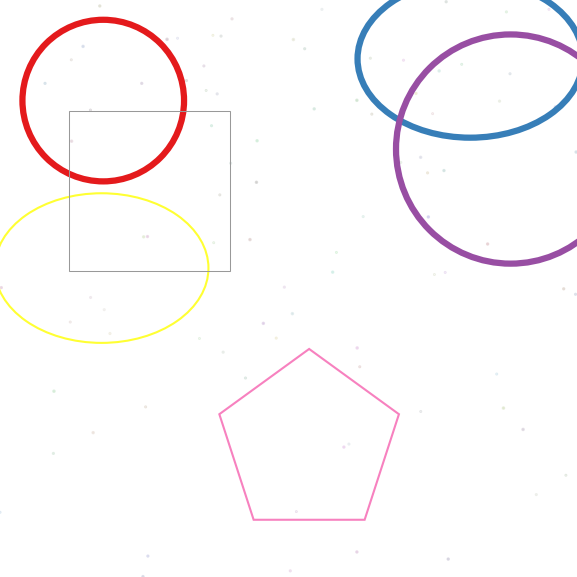[{"shape": "circle", "thickness": 3, "radius": 0.7, "center": [0.179, 0.825]}, {"shape": "oval", "thickness": 3, "radius": 0.98, "center": [0.814, 0.897]}, {"shape": "circle", "thickness": 3, "radius": 0.99, "center": [0.884, 0.741]}, {"shape": "oval", "thickness": 1, "radius": 0.93, "center": [0.176, 0.535]}, {"shape": "pentagon", "thickness": 1, "radius": 0.82, "center": [0.535, 0.231]}, {"shape": "square", "thickness": 0.5, "radius": 0.7, "center": [0.259, 0.669]}]